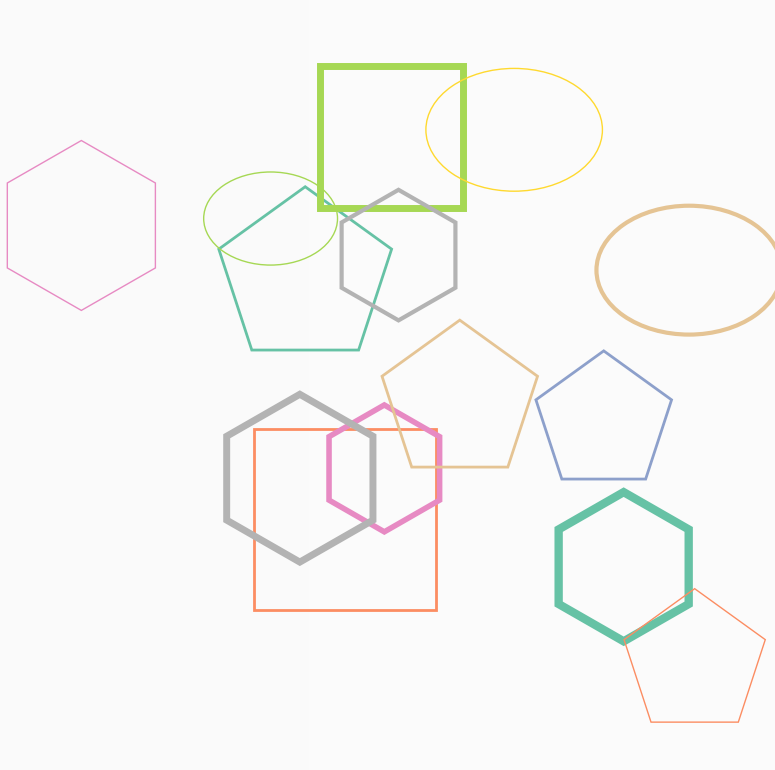[{"shape": "pentagon", "thickness": 1, "radius": 0.59, "center": [0.394, 0.64]}, {"shape": "hexagon", "thickness": 3, "radius": 0.48, "center": [0.805, 0.264]}, {"shape": "pentagon", "thickness": 0.5, "radius": 0.48, "center": [0.896, 0.14]}, {"shape": "square", "thickness": 1, "radius": 0.59, "center": [0.446, 0.325]}, {"shape": "pentagon", "thickness": 1, "radius": 0.46, "center": [0.779, 0.452]}, {"shape": "hexagon", "thickness": 2, "radius": 0.41, "center": [0.496, 0.392]}, {"shape": "hexagon", "thickness": 0.5, "radius": 0.55, "center": [0.105, 0.707]}, {"shape": "oval", "thickness": 0.5, "radius": 0.43, "center": [0.349, 0.716]}, {"shape": "square", "thickness": 2.5, "radius": 0.46, "center": [0.505, 0.822]}, {"shape": "oval", "thickness": 0.5, "radius": 0.57, "center": [0.663, 0.831]}, {"shape": "oval", "thickness": 1.5, "radius": 0.6, "center": [0.889, 0.649]}, {"shape": "pentagon", "thickness": 1, "radius": 0.53, "center": [0.593, 0.479]}, {"shape": "hexagon", "thickness": 2.5, "radius": 0.54, "center": [0.387, 0.379]}, {"shape": "hexagon", "thickness": 1.5, "radius": 0.42, "center": [0.514, 0.669]}]